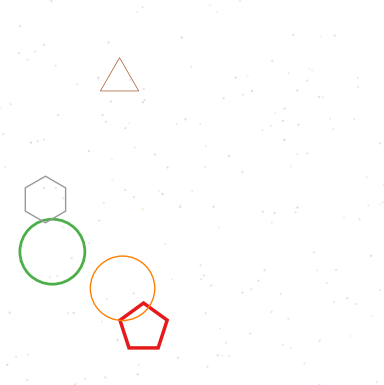[{"shape": "pentagon", "thickness": 2.5, "radius": 0.32, "center": [0.373, 0.148]}, {"shape": "circle", "thickness": 2, "radius": 0.42, "center": [0.136, 0.346]}, {"shape": "circle", "thickness": 1, "radius": 0.42, "center": [0.318, 0.251]}, {"shape": "triangle", "thickness": 0.5, "radius": 0.29, "center": [0.311, 0.792]}, {"shape": "hexagon", "thickness": 1, "radius": 0.3, "center": [0.118, 0.482]}]